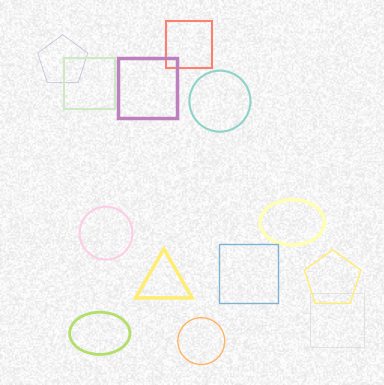[{"shape": "circle", "thickness": 1.5, "radius": 0.4, "center": [0.571, 0.737]}, {"shape": "oval", "thickness": 2.5, "radius": 0.42, "center": [0.759, 0.422]}, {"shape": "pentagon", "thickness": 0.5, "radius": 0.34, "center": [0.163, 0.841]}, {"shape": "square", "thickness": 1.5, "radius": 0.3, "center": [0.491, 0.884]}, {"shape": "square", "thickness": 1, "radius": 0.39, "center": [0.646, 0.29]}, {"shape": "circle", "thickness": 1, "radius": 0.3, "center": [0.523, 0.114]}, {"shape": "oval", "thickness": 2, "radius": 0.39, "center": [0.259, 0.134]}, {"shape": "circle", "thickness": 1.5, "radius": 0.34, "center": [0.275, 0.394]}, {"shape": "square", "thickness": 0.5, "radius": 0.35, "center": [0.875, 0.169]}, {"shape": "square", "thickness": 2.5, "radius": 0.39, "center": [0.383, 0.772]}, {"shape": "square", "thickness": 1.5, "radius": 0.33, "center": [0.233, 0.783]}, {"shape": "triangle", "thickness": 2.5, "radius": 0.42, "center": [0.426, 0.269]}, {"shape": "pentagon", "thickness": 1, "radius": 0.39, "center": [0.864, 0.274]}]